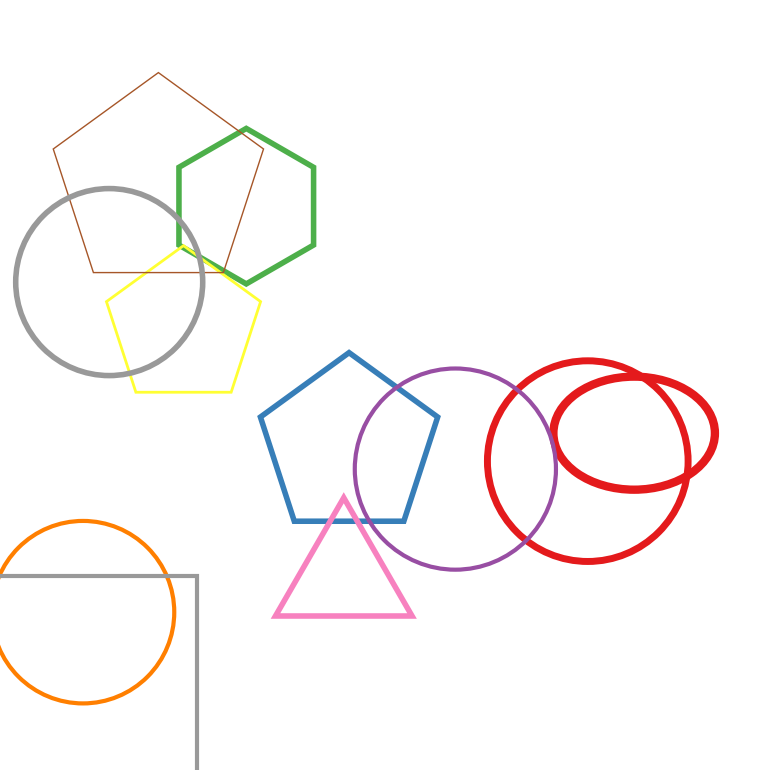[{"shape": "circle", "thickness": 2.5, "radius": 0.65, "center": [0.763, 0.401]}, {"shape": "oval", "thickness": 3, "radius": 0.52, "center": [0.824, 0.437]}, {"shape": "pentagon", "thickness": 2, "radius": 0.61, "center": [0.453, 0.421]}, {"shape": "hexagon", "thickness": 2, "radius": 0.5, "center": [0.32, 0.732]}, {"shape": "circle", "thickness": 1.5, "radius": 0.65, "center": [0.591, 0.391]}, {"shape": "circle", "thickness": 1.5, "radius": 0.59, "center": [0.108, 0.205]}, {"shape": "pentagon", "thickness": 1, "radius": 0.53, "center": [0.238, 0.576]}, {"shape": "pentagon", "thickness": 0.5, "radius": 0.72, "center": [0.206, 0.762]}, {"shape": "triangle", "thickness": 2, "radius": 0.51, "center": [0.446, 0.251]}, {"shape": "square", "thickness": 1.5, "radius": 0.71, "center": [0.114, 0.11]}, {"shape": "circle", "thickness": 2, "radius": 0.61, "center": [0.142, 0.634]}]